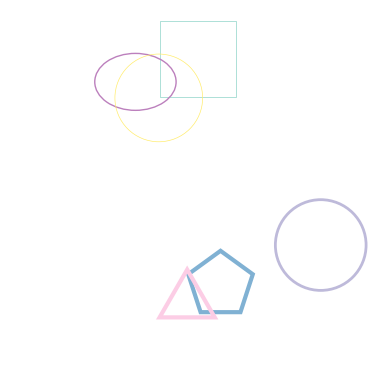[{"shape": "square", "thickness": 0.5, "radius": 0.49, "center": [0.514, 0.847]}, {"shape": "circle", "thickness": 2, "radius": 0.59, "center": [0.833, 0.364]}, {"shape": "pentagon", "thickness": 3, "radius": 0.44, "center": [0.573, 0.26]}, {"shape": "triangle", "thickness": 3, "radius": 0.41, "center": [0.486, 0.217]}, {"shape": "oval", "thickness": 1, "radius": 0.53, "center": [0.352, 0.787]}, {"shape": "circle", "thickness": 0.5, "radius": 0.57, "center": [0.412, 0.746]}]